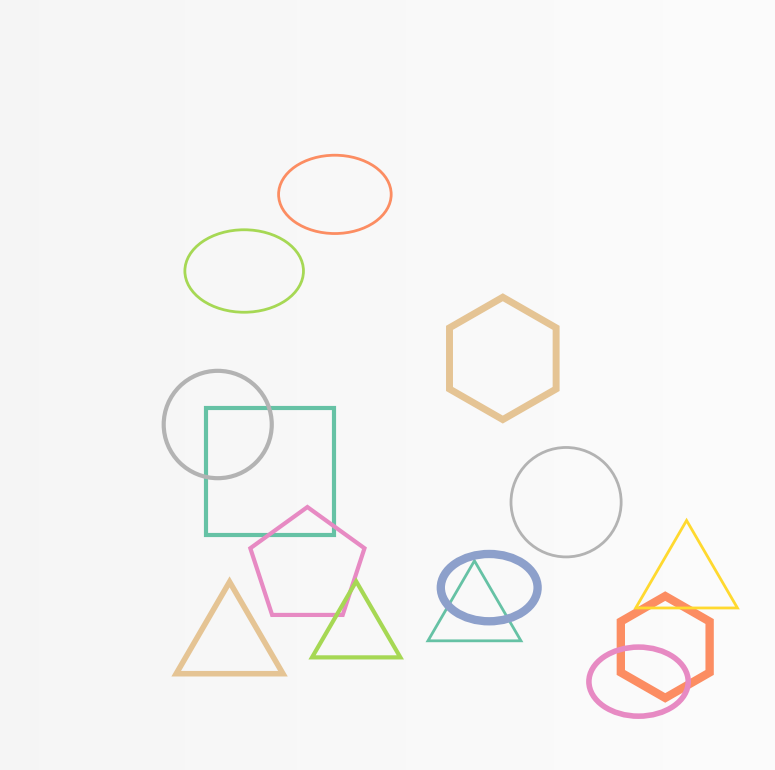[{"shape": "square", "thickness": 1.5, "radius": 0.41, "center": [0.348, 0.388]}, {"shape": "triangle", "thickness": 1, "radius": 0.35, "center": [0.612, 0.202]}, {"shape": "oval", "thickness": 1, "radius": 0.36, "center": [0.432, 0.748]}, {"shape": "hexagon", "thickness": 3, "radius": 0.33, "center": [0.858, 0.16]}, {"shape": "oval", "thickness": 3, "radius": 0.31, "center": [0.631, 0.237]}, {"shape": "pentagon", "thickness": 1.5, "radius": 0.39, "center": [0.397, 0.264]}, {"shape": "oval", "thickness": 2, "radius": 0.32, "center": [0.824, 0.115]}, {"shape": "oval", "thickness": 1, "radius": 0.38, "center": [0.315, 0.648]}, {"shape": "triangle", "thickness": 1.5, "radius": 0.33, "center": [0.46, 0.179]}, {"shape": "triangle", "thickness": 1, "radius": 0.38, "center": [0.886, 0.248]}, {"shape": "triangle", "thickness": 2, "radius": 0.4, "center": [0.296, 0.165]}, {"shape": "hexagon", "thickness": 2.5, "radius": 0.4, "center": [0.649, 0.535]}, {"shape": "circle", "thickness": 1, "radius": 0.36, "center": [0.73, 0.348]}, {"shape": "circle", "thickness": 1.5, "radius": 0.35, "center": [0.281, 0.449]}]